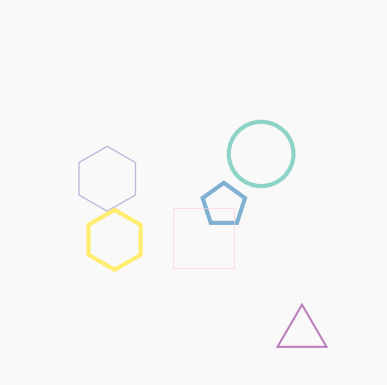[{"shape": "circle", "thickness": 3, "radius": 0.42, "center": [0.674, 0.6]}, {"shape": "hexagon", "thickness": 1, "radius": 0.42, "center": [0.277, 0.536]}, {"shape": "pentagon", "thickness": 3, "radius": 0.29, "center": [0.578, 0.468]}, {"shape": "square", "thickness": 0.5, "radius": 0.39, "center": [0.525, 0.382]}, {"shape": "triangle", "thickness": 1.5, "radius": 0.37, "center": [0.779, 0.136]}, {"shape": "hexagon", "thickness": 3, "radius": 0.39, "center": [0.296, 0.377]}]